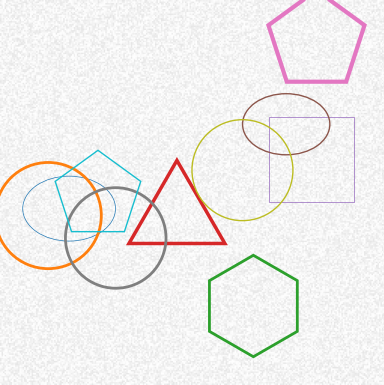[{"shape": "oval", "thickness": 0.5, "radius": 0.6, "center": [0.179, 0.458]}, {"shape": "circle", "thickness": 2, "radius": 0.69, "center": [0.125, 0.44]}, {"shape": "hexagon", "thickness": 2, "radius": 0.66, "center": [0.658, 0.205]}, {"shape": "triangle", "thickness": 2.5, "radius": 0.72, "center": [0.46, 0.439]}, {"shape": "square", "thickness": 0.5, "radius": 0.55, "center": [0.81, 0.587]}, {"shape": "oval", "thickness": 1, "radius": 0.57, "center": [0.743, 0.677]}, {"shape": "pentagon", "thickness": 3, "radius": 0.66, "center": [0.822, 0.894]}, {"shape": "circle", "thickness": 2, "radius": 0.65, "center": [0.301, 0.382]}, {"shape": "circle", "thickness": 1, "radius": 0.66, "center": [0.63, 0.558]}, {"shape": "pentagon", "thickness": 1, "radius": 0.58, "center": [0.254, 0.493]}]